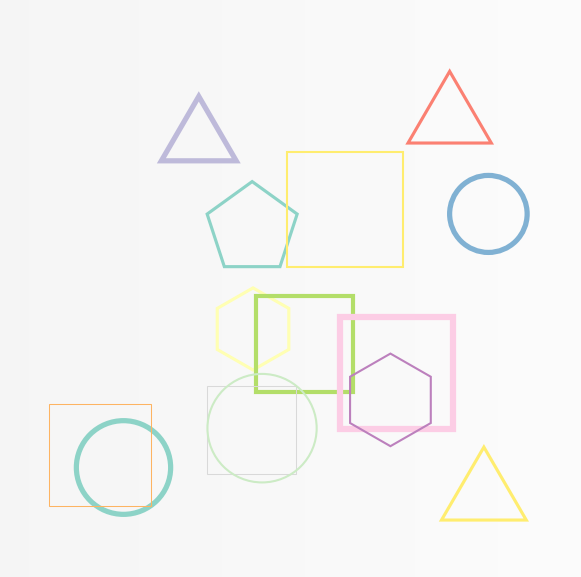[{"shape": "pentagon", "thickness": 1.5, "radius": 0.41, "center": [0.434, 0.603]}, {"shape": "circle", "thickness": 2.5, "radius": 0.41, "center": [0.212, 0.19]}, {"shape": "hexagon", "thickness": 1.5, "radius": 0.36, "center": [0.435, 0.43]}, {"shape": "triangle", "thickness": 2.5, "radius": 0.37, "center": [0.342, 0.758]}, {"shape": "triangle", "thickness": 1.5, "radius": 0.41, "center": [0.774, 0.793]}, {"shape": "circle", "thickness": 2.5, "radius": 0.33, "center": [0.84, 0.629]}, {"shape": "square", "thickness": 0.5, "radius": 0.44, "center": [0.172, 0.211]}, {"shape": "square", "thickness": 2, "radius": 0.42, "center": [0.524, 0.404]}, {"shape": "square", "thickness": 3, "radius": 0.49, "center": [0.682, 0.354]}, {"shape": "square", "thickness": 0.5, "radius": 0.38, "center": [0.433, 0.254]}, {"shape": "hexagon", "thickness": 1, "radius": 0.4, "center": [0.672, 0.307]}, {"shape": "circle", "thickness": 1, "radius": 0.47, "center": [0.451, 0.258]}, {"shape": "triangle", "thickness": 1.5, "radius": 0.42, "center": [0.832, 0.141]}, {"shape": "square", "thickness": 1, "radius": 0.5, "center": [0.594, 0.637]}]